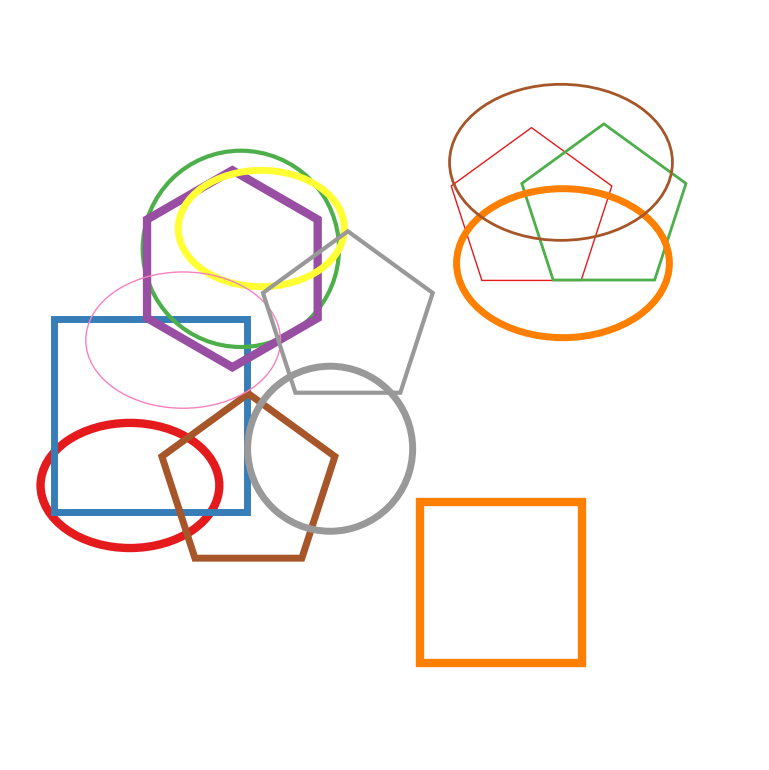[{"shape": "oval", "thickness": 3, "radius": 0.58, "center": [0.169, 0.37]}, {"shape": "pentagon", "thickness": 0.5, "radius": 0.55, "center": [0.69, 0.725]}, {"shape": "square", "thickness": 2.5, "radius": 0.63, "center": [0.196, 0.46]}, {"shape": "circle", "thickness": 1.5, "radius": 0.64, "center": [0.313, 0.677]}, {"shape": "pentagon", "thickness": 1, "radius": 0.56, "center": [0.784, 0.727]}, {"shape": "hexagon", "thickness": 3, "radius": 0.64, "center": [0.302, 0.651]}, {"shape": "oval", "thickness": 2.5, "radius": 0.69, "center": [0.731, 0.658]}, {"shape": "square", "thickness": 3, "radius": 0.52, "center": [0.651, 0.244]}, {"shape": "oval", "thickness": 2.5, "radius": 0.54, "center": [0.339, 0.703]}, {"shape": "oval", "thickness": 1, "radius": 0.72, "center": [0.729, 0.789]}, {"shape": "pentagon", "thickness": 2.5, "radius": 0.59, "center": [0.323, 0.371]}, {"shape": "oval", "thickness": 0.5, "radius": 0.63, "center": [0.238, 0.558]}, {"shape": "pentagon", "thickness": 1.5, "radius": 0.58, "center": [0.452, 0.584]}, {"shape": "circle", "thickness": 2.5, "radius": 0.54, "center": [0.429, 0.417]}]